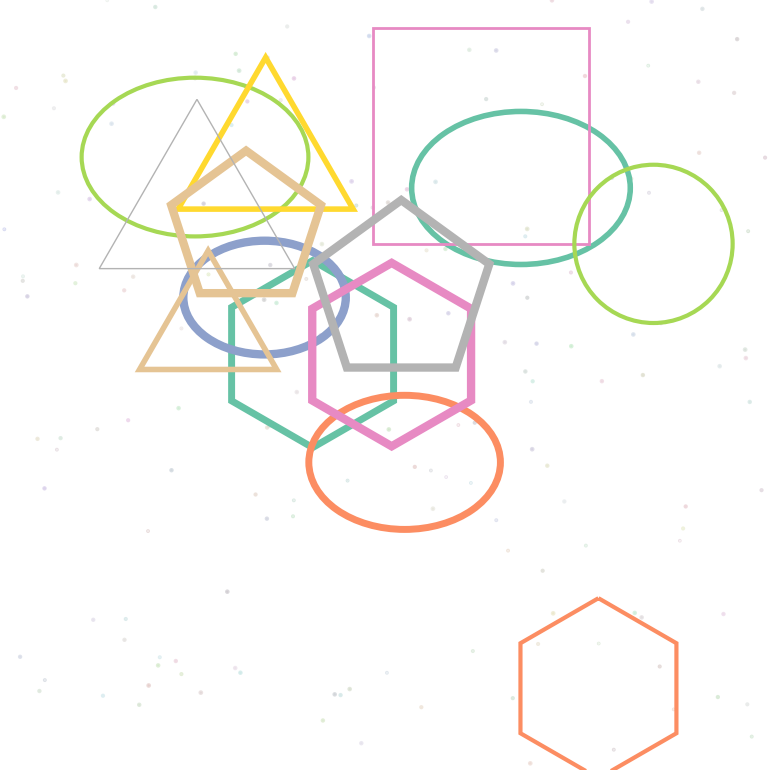[{"shape": "hexagon", "thickness": 2.5, "radius": 0.61, "center": [0.406, 0.54]}, {"shape": "oval", "thickness": 2, "radius": 0.71, "center": [0.677, 0.756]}, {"shape": "oval", "thickness": 2.5, "radius": 0.62, "center": [0.525, 0.4]}, {"shape": "hexagon", "thickness": 1.5, "radius": 0.58, "center": [0.777, 0.106]}, {"shape": "oval", "thickness": 3, "radius": 0.53, "center": [0.344, 0.614]}, {"shape": "hexagon", "thickness": 3, "radius": 0.6, "center": [0.509, 0.539]}, {"shape": "square", "thickness": 1, "radius": 0.7, "center": [0.625, 0.823]}, {"shape": "circle", "thickness": 1.5, "radius": 0.51, "center": [0.849, 0.683]}, {"shape": "oval", "thickness": 1.5, "radius": 0.74, "center": [0.253, 0.796]}, {"shape": "triangle", "thickness": 2, "radius": 0.66, "center": [0.345, 0.794]}, {"shape": "triangle", "thickness": 2, "radius": 0.51, "center": [0.27, 0.572]}, {"shape": "pentagon", "thickness": 3, "radius": 0.51, "center": [0.32, 0.702]}, {"shape": "triangle", "thickness": 0.5, "radius": 0.73, "center": [0.256, 0.724]}, {"shape": "pentagon", "thickness": 3, "radius": 0.6, "center": [0.521, 0.62]}]